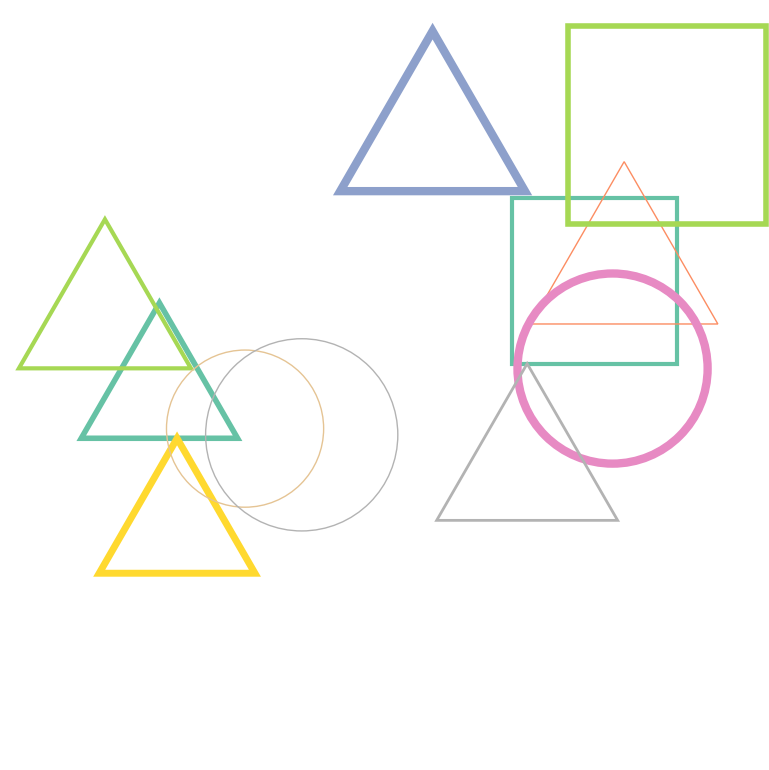[{"shape": "triangle", "thickness": 2, "radius": 0.59, "center": [0.207, 0.489]}, {"shape": "square", "thickness": 1.5, "radius": 0.54, "center": [0.772, 0.635]}, {"shape": "triangle", "thickness": 0.5, "radius": 0.7, "center": [0.811, 0.65]}, {"shape": "triangle", "thickness": 3, "radius": 0.69, "center": [0.562, 0.821]}, {"shape": "circle", "thickness": 3, "radius": 0.62, "center": [0.796, 0.521]}, {"shape": "square", "thickness": 2, "radius": 0.64, "center": [0.866, 0.838]}, {"shape": "triangle", "thickness": 1.5, "radius": 0.65, "center": [0.136, 0.586]}, {"shape": "triangle", "thickness": 2.5, "radius": 0.58, "center": [0.23, 0.314]}, {"shape": "circle", "thickness": 0.5, "radius": 0.51, "center": [0.318, 0.443]}, {"shape": "circle", "thickness": 0.5, "radius": 0.62, "center": [0.392, 0.435]}, {"shape": "triangle", "thickness": 1, "radius": 0.68, "center": [0.685, 0.392]}]